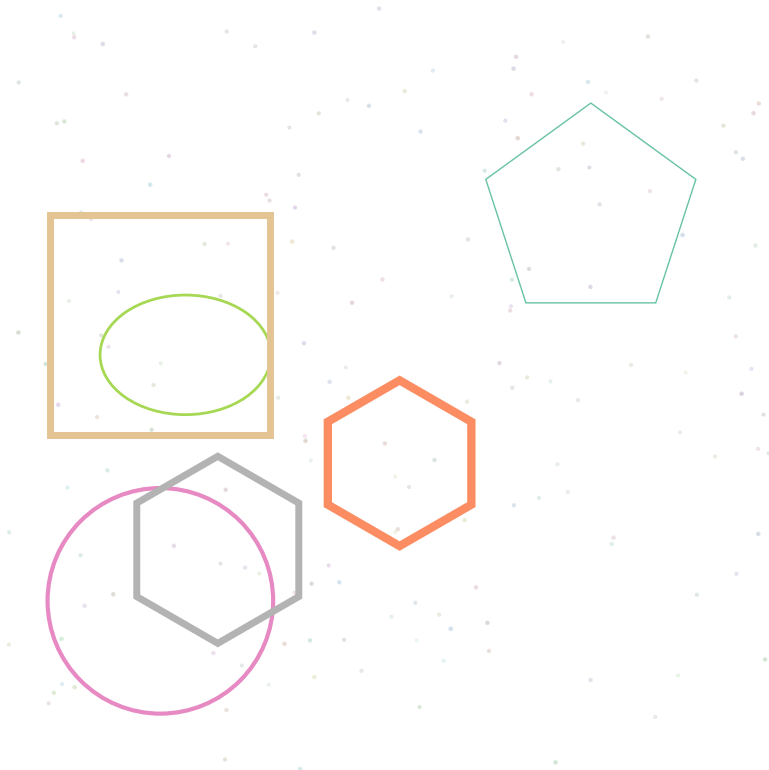[{"shape": "pentagon", "thickness": 0.5, "radius": 0.72, "center": [0.767, 0.723]}, {"shape": "hexagon", "thickness": 3, "radius": 0.54, "center": [0.519, 0.398]}, {"shape": "circle", "thickness": 1.5, "radius": 0.73, "center": [0.208, 0.22]}, {"shape": "oval", "thickness": 1, "radius": 0.55, "center": [0.241, 0.539]}, {"shape": "square", "thickness": 2.5, "radius": 0.71, "center": [0.207, 0.578]}, {"shape": "hexagon", "thickness": 2.5, "radius": 0.61, "center": [0.283, 0.286]}]